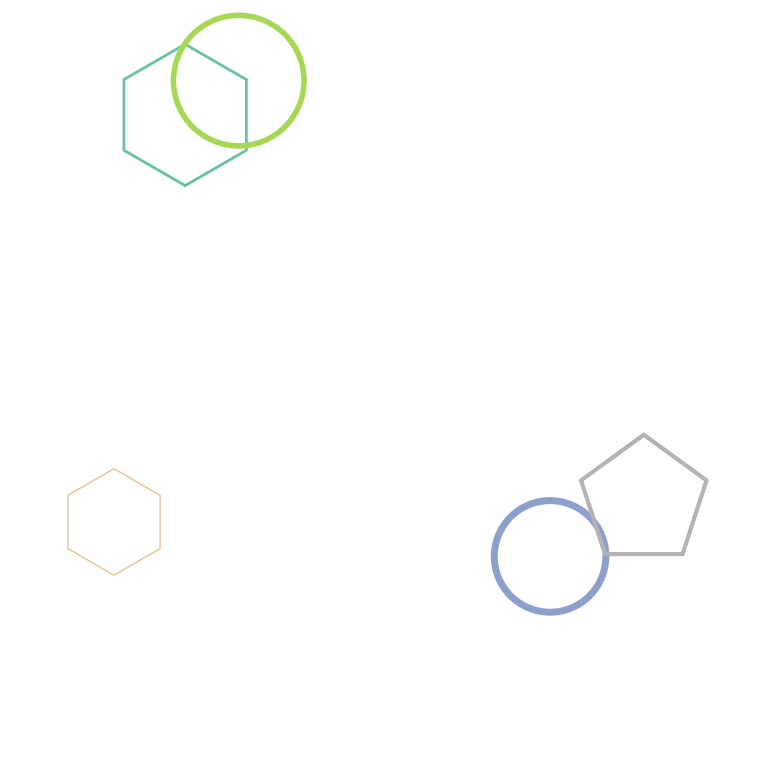[{"shape": "hexagon", "thickness": 1, "radius": 0.46, "center": [0.24, 0.851]}, {"shape": "circle", "thickness": 2.5, "radius": 0.36, "center": [0.714, 0.277]}, {"shape": "circle", "thickness": 2, "radius": 0.42, "center": [0.31, 0.895]}, {"shape": "hexagon", "thickness": 0.5, "radius": 0.35, "center": [0.148, 0.322]}, {"shape": "pentagon", "thickness": 1.5, "radius": 0.43, "center": [0.836, 0.35]}]